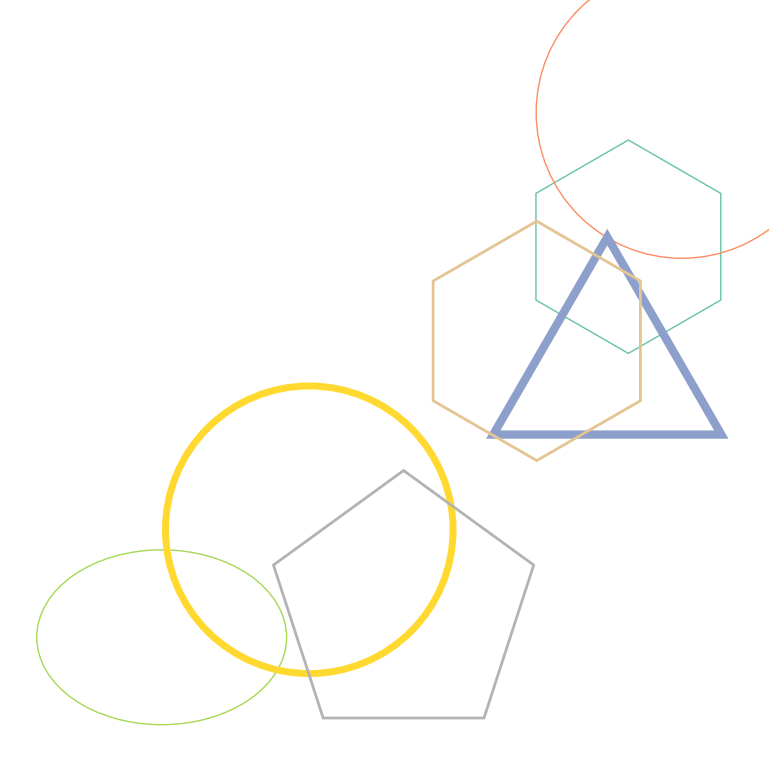[{"shape": "hexagon", "thickness": 0.5, "radius": 0.69, "center": [0.816, 0.68]}, {"shape": "circle", "thickness": 0.5, "radius": 0.95, "center": [0.886, 0.854]}, {"shape": "triangle", "thickness": 3, "radius": 0.85, "center": [0.789, 0.521]}, {"shape": "oval", "thickness": 0.5, "radius": 0.81, "center": [0.21, 0.172]}, {"shape": "circle", "thickness": 2.5, "radius": 0.93, "center": [0.402, 0.312]}, {"shape": "hexagon", "thickness": 1, "radius": 0.78, "center": [0.697, 0.557]}, {"shape": "pentagon", "thickness": 1, "radius": 0.89, "center": [0.524, 0.211]}]